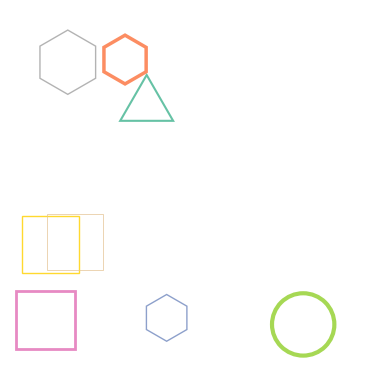[{"shape": "triangle", "thickness": 1.5, "radius": 0.4, "center": [0.381, 0.726]}, {"shape": "hexagon", "thickness": 2.5, "radius": 0.32, "center": [0.325, 0.845]}, {"shape": "hexagon", "thickness": 1, "radius": 0.3, "center": [0.433, 0.174]}, {"shape": "square", "thickness": 2, "radius": 0.38, "center": [0.119, 0.169]}, {"shape": "circle", "thickness": 3, "radius": 0.4, "center": [0.787, 0.157]}, {"shape": "square", "thickness": 1, "radius": 0.37, "center": [0.131, 0.364]}, {"shape": "square", "thickness": 0.5, "radius": 0.37, "center": [0.195, 0.372]}, {"shape": "hexagon", "thickness": 1, "radius": 0.42, "center": [0.176, 0.838]}]